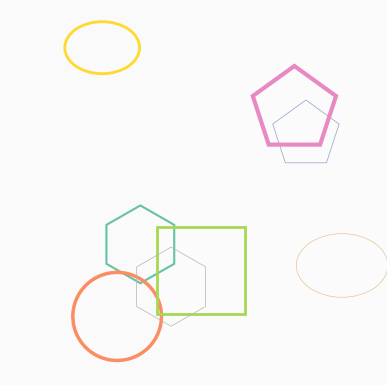[{"shape": "hexagon", "thickness": 1.5, "radius": 0.51, "center": [0.362, 0.365]}, {"shape": "circle", "thickness": 2.5, "radius": 0.57, "center": [0.302, 0.178]}, {"shape": "pentagon", "thickness": 0.5, "radius": 0.45, "center": [0.789, 0.65]}, {"shape": "pentagon", "thickness": 3, "radius": 0.56, "center": [0.76, 0.716]}, {"shape": "square", "thickness": 2, "radius": 0.57, "center": [0.519, 0.297]}, {"shape": "oval", "thickness": 2, "radius": 0.48, "center": [0.264, 0.876]}, {"shape": "oval", "thickness": 0.5, "radius": 0.59, "center": [0.883, 0.31]}, {"shape": "hexagon", "thickness": 0.5, "radius": 0.51, "center": [0.442, 0.255]}]